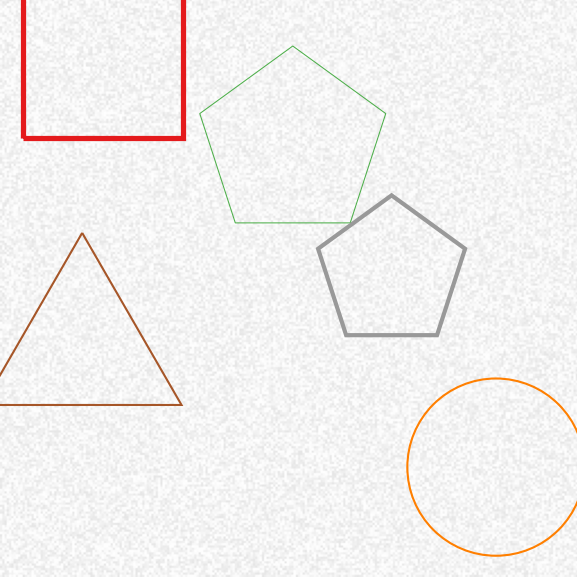[{"shape": "square", "thickness": 2.5, "radius": 0.69, "center": [0.179, 0.898]}, {"shape": "pentagon", "thickness": 0.5, "radius": 0.85, "center": [0.507, 0.75]}, {"shape": "circle", "thickness": 1, "radius": 0.77, "center": [0.859, 0.19]}, {"shape": "triangle", "thickness": 1, "radius": 0.99, "center": [0.142, 0.397]}, {"shape": "pentagon", "thickness": 2, "radius": 0.67, "center": [0.678, 0.527]}]